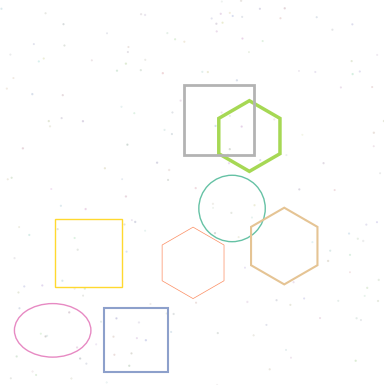[{"shape": "circle", "thickness": 1, "radius": 0.43, "center": [0.603, 0.459]}, {"shape": "hexagon", "thickness": 0.5, "radius": 0.46, "center": [0.501, 0.317]}, {"shape": "square", "thickness": 1.5, "radius": 0.42, "center": [0.352, 0.116]}, {"shape": "oval", "thickness": 1, "radius": 0.5, "center": [0.137, 0.142]}, {"shape": "hexagon", "thickness": 2.5, "radius": 0.46, "center": [0.648, 0.647]}, {"shape": "square", "thickness": 1, "radius": 0.44, "center": [0.23, 0.342]}, {"shape": "hexagon", "thickness": 1.5, "radius": 0.5, "center": [0.738, 0.361]}, {"shape": "square", "thickness": 2, "radius": 0.46, "center": [0.569, 0.688]}]